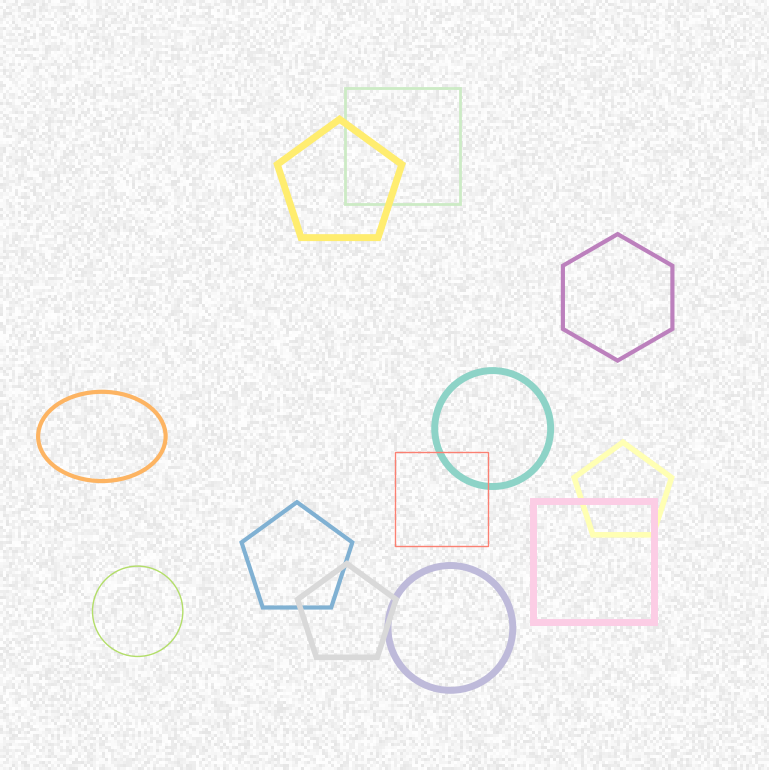[{"shape": "circle", "thickness": 2.5, "radius": 0.38, "center": [0.64, 0.443]}, {"shape": "pentagon", "thickness": 2, "radius": 0.33, "center": [0.809, 0.359]}, {"shape": "circle", "thickness": 2.5, "radius": 0.41, "center": [0.585, 0.185]}, {"shape": "square", "thickness": 0.5, "radius": 0.3, "center": [0.573, 0.352]}, {"shape": "pentagon", "thickness": 1.5, "radius": 0.38, "center": [0.386, 0.272]}, {"shape": "oval", "thickness": 1.5, "radius": 0.41, "center": [0.132, 0.433]}, {"shape": "circle", "thickness": 0.5, "radius": 0.29, "center": [0.179, 0.206]}, {"shape": "square", "thickness": 2.5, "radius": 0.39, "center": [0.771, 0.271]}, {"shape": "pentagon", "thickness": 2, "radius": 0.34, "center": [0.45, 0.201]}, {"shape": "hexagon", "thickness": 1.5, "radius": 0.41, "center": [0.802, 0.614]}, {"shape": "square", "thickness": 1, "radius": 0.37, "center": [0.523, 0.81]}, {"shape": "pentagon", "thickness": 2.5, "radius": 0.42, "center": [0.441, 0.76]}]